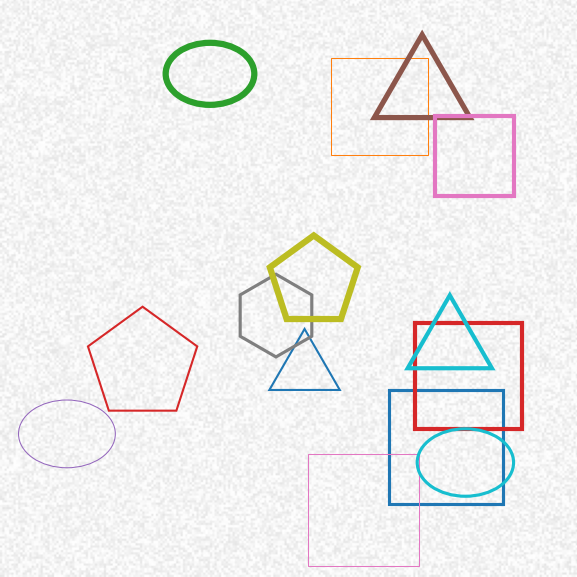[{"shape": "triangle", "thickness": 1, "radius": 0.35, "center": [0.527, 0.359]}, {"shape": "square", "thickness": 1.5, "radius": 0.49, "center": [0.772, 0.225]}, {"shape": "square", "thickness": 0.5, "radius": 0.42, "center": [0.657, 0.815]}, {"shape": "oval", "thickness": 3, "radius": 0.38, "center": [0.364, 0.871]}, {"shape": "square", "thickness": 2, "radius": 0.46, "center": [0.811, 0.348]}, {"shape": "pentagon", "thickness": 1, "radius": 0.5, "center": [0.247, 0.369]}, {"shape": "oval", "thickness": 0.5, "radius": 0.42, "center": [0.116, 0.248]}, {"shape": "triangle", "thickness": 2.5, "radius": 0.48, "center": [0.731, 0.843]}, {"shape": "square", "thickness": 2, "radius": 0.34, "center": [0.822, 0.729]}, {"shape": "square", "thickness": 0.5, "radius": 0.48, "center": [0.63, 0.116]}, {"shape": "hexagon", "thickness": 1.5, "radius": 0.36, "center": [0.478, 0.453]}, {"shape": "pentagon", "thickness": 3, "radius": 0.4, "center": [0.543, 0.511]}, {"shape": "triangle", "thickness": 2, "radius": 0.42, "center": [0.779, 0.404]}, {"shape": "oval", "thickness": 1.5, "radius": 0.42, "center": [0.806, 0.198]}]